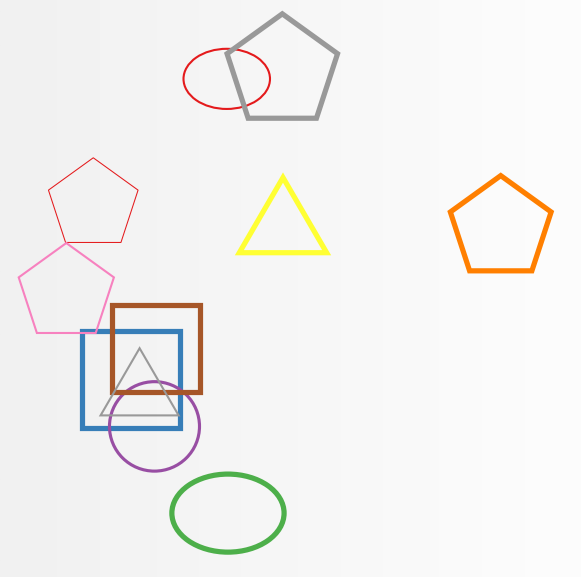[{"shape": "oval", "thickness": 1, "radius": 0.37, "center": [0.39, 0.863]}, {"shape": "pentagon", "thickness": 0.5, "radius": 0.41, "center": [0.16, 0.645]}, {"shape": "square", "thickness": 2.5, "radius": 0.42, "center": [0.225, 0.341]}, {"shape": "oval", "thickness": 2.5, "radius": 0.48, "center": [0.392, 0.111]}, {"shape": "circle", "thickness": 1.5, "radius": 0.39, "center": [0.266, 0.261]}, {"shape": "pentagon", "thickness": 2.5, "radius": 0.46, "center": [0.861, 0.604]}, {"shape": "triangle", "thickness": 2.5, "radius": 0.43, "center": [0.487, 0.605]}, {"shape": "square", "thickness": 2.5, "radius": 0.38, "center": [0.268, 0.395]}, {"shape": "pentagon", "thickness": 1, "radius": 0.43, "center": [0.114, 0.492]}, {"shape": "triangle", "thickness": 1, "radius": 0.39, "center": [0.24, 0.319]}, {"shape": "pentagon", "thickness": 2.5, "radius": 0.5, "center": [0.486, 0.875]}]